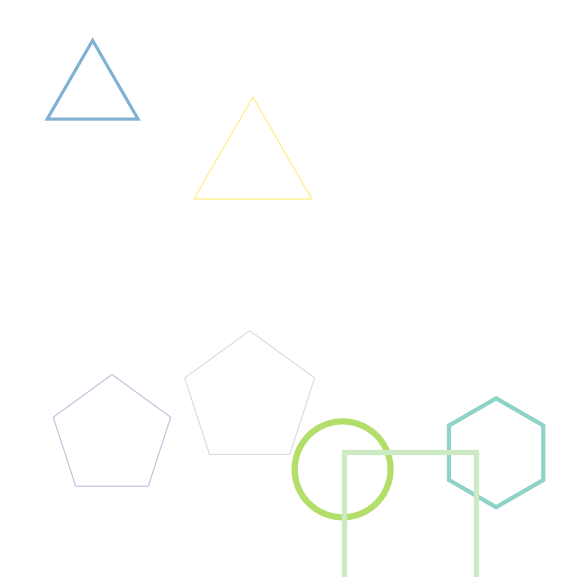[{"shape": "hexagon", "thickness": 2, "radius": 0.47, "center": [0.859, 0.215]}, {"shape": "pentagon", "thickness": 0.5, "radius": 0.53, "center": [0.194, 0.244]}, {"shape": "triangle", "thickness": 1.5, "radius": 0.45, "center": [0.16, 0.838]}, {"shape": "circle", "thickness": 3, "radius": 0.41, "center": [0.593, 0.186]}, {"shape": "pentagon", "thickness": 0.5, "radius": 0.59, "center": [0.432, 0.308]}, {"shape": "square", "thickness": 2.5, "radius": 0.57, "center": [0.711, 0.101]}, {"shape": "triangle", "thickness": 0.5, "radius": 0.59, "center": [0.438, 0.713]}]